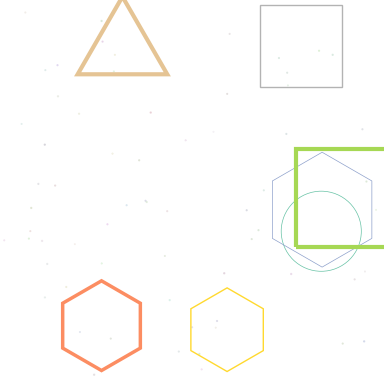[{"shape": "circle", "thickness": 0.5, "radius": 0.52, "center": [0.834, 0.399]}, {"shape": "hexagon", "thickness": 2.5, "radius": 0.58, "center": [0.264, 0.154]}, {"shape": "hexagon", "thickness": 0.5, "radius": 0.75, "center": [0.837, 0.455]}, {"shape": "square", "thickness": 3, "radius": 0.63, "center": [0.897, 0.486]}, {"shape": "hexagon", "thickness": 1, "radius": 0.54, "center": [0.59, 0.144]}, {"shape": "triangle", "thickness": 3, "radius": 0.67, "center": [0.318, 0.874]}, {"shape": "square", "thickness": 1, "radius": 0.53, "center": [0.782, 0.881]}]